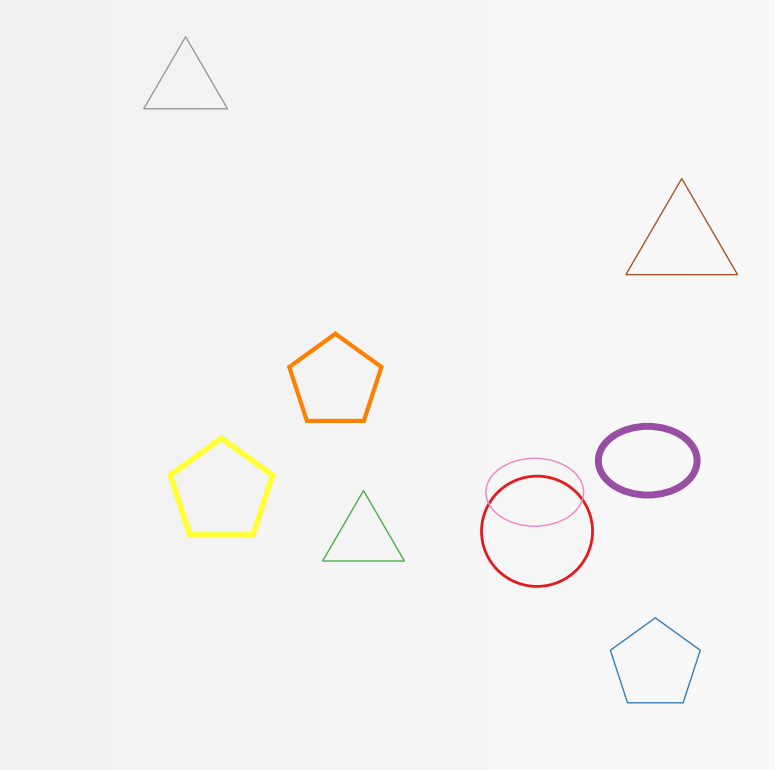[{"shape": "circle", "thickness": 1, "radius": 0.36, "center": [0.693, 0.31]}, {"shape": "pentagon", "thickness": 0.5, "radius": 0.3, "center": [0.846, 0.137]}, {"shape": "triangle", "thickness": 0.5, "radius": 0.3, "center": [0.469, 0.302]}, {"shape": "oval", "thickness": 2.5, "radius": 0.32, "center": [0.836, 0.402]}, {"shape": "pentagon", "thickness": 1.5, "radius": 0.31, "center": [0.433, 0.504]}, {"shape": "pentagon", "thickness": 2, "radius": 0.35, "center": [0.286, 0.361]}, {"shape": "triangle", "thickness": 0.5, "radius": 0.42, "center": [0.88, 0.685]}, {"shape": "oval", "thickness": 0.5, "radius": 0.32, "center": [0.69, 0.361]}, {"shape": "triangle", "thickness": 0.5, "radius": 0.31, "center": [0.24, 0.89]}]